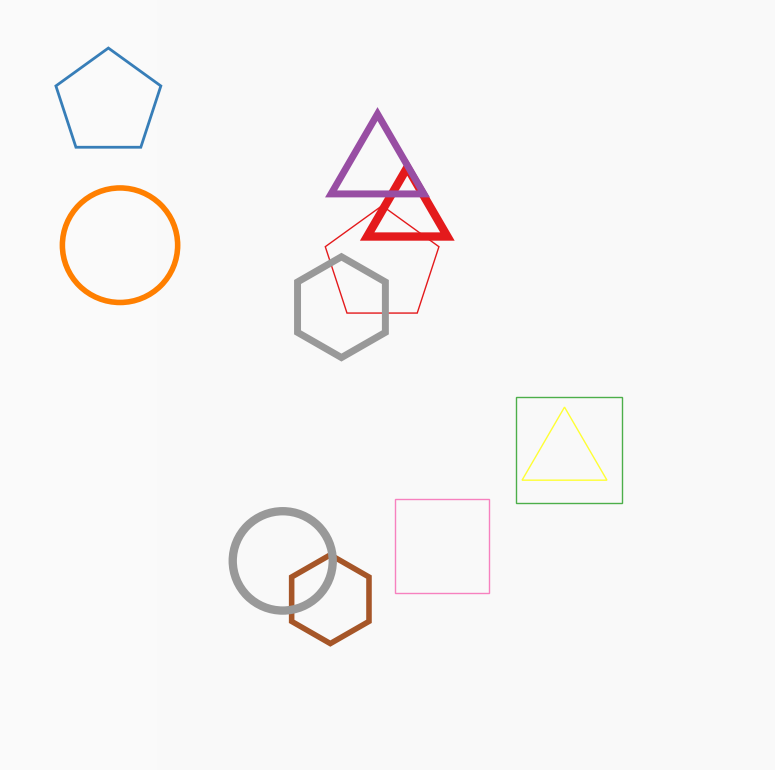[{"shape": "triangle", "thickness": 3, "radius": 0.3, "center": [0.526, 0.723]}, {"shape": "pentagon", "thickness": 0.5, "radius": 0.39, "center": [0.493, 0.656]}, {"shape": "pentagon", "thickness": 1, "radius": 0.36, "center": [0.14, 0.866]}, {"shape": "square", "thickness": 0.5, "radius": 0.34, "center": [0.734, 0.416]}, {"shape": "triangle", "thickness": 2.5, "radius": 0.35, "center": [0.487, 0.783]}, {"shape": "circle", "thickness": 2, "radius": 0.37, "center": [0.155, 0.682]}, {"shape": "triangle", "thickness": 0.5, "radius": 0.32, "center": [0.728, 0.408]}, {"shape": "hexagon", "thickness": 2, "radius": 0.29, "center": [0.426, 0.222]}, {"shape": "square", "thickness": 0.5, "radius": 0.31, "center": [0.57, 0.291]}, {"shape": "circle", "thickness": 3, "radius": 0.32, "center": [0.365, 0.272]}, {"shape": "hexagon", "thickness": 2.5, "radius": 0.33, "center": [0.441, 0.601]}]